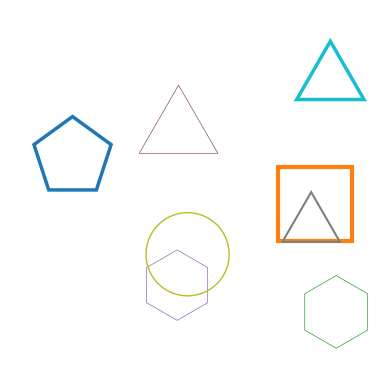[{"shape": "pentagon", "thickness": 2.5, "radius": 0.53, "center": [0.188, 0.592]}, {"shape": "square", "thickness": 3, "radius": 0.48, "center": [0.819, 0.47]}, {"shape": "hexagon", "thickness": 0.5, "radius": 0.47, "center": [0.873, 0.19]}, {"shape": "hexagon", "thickness": 0.5, "radius": 0.46, "center": [0.46, 0.259]}, {"shape": "triangle", "thickness": 0.5, "radius": 0.59, "center": [0.464, 0.661]}, {"shape": "triangle", "thickness": 1.5, "radius": 0.43, "center": [0.808, 0.415]}, {"shape": "circle", "thickness": 1, "radius": 0.54, "center": [0.487, 0.34]}, {"shape": "triangle", "thickness": 2.5, "radius": 0.5, "center": [0.858, 0.792]}]